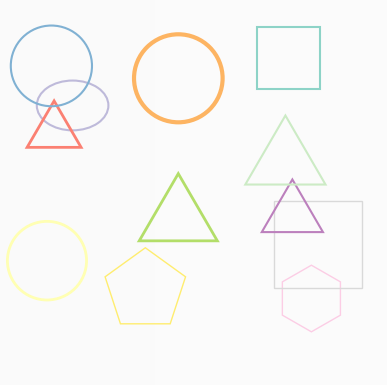[{"shape": "square", "thickness": 1.5, "radius": 0.41, "center": [0.744, 0.85]}, {"shape": "circle", "thickness": 2, "radius": 0.51, "center": [0.121, 0.323]}, {"shape": "oval", "thickness": 1.5, "radius": 0.46, "center": [0.187, 0.726]}, {"shape": "triangle", "thickness": 2, "radius": 0.4, "center": [0.14, 0.657]}, {"shape": "circle", "thickness": 1.5, "radius": 0.52, "center": [0.133, 0.829]}, {"shape": "circle", "thickness": 3, "radius": 0.57, "center": [0.46, 0.797]}, {"shape": "triangle", "thickness": 2, "radius": 0.58, "center": [0.46, 0.433]}, {"shape": "hexagon", "thickness": 1, "radius": 0.43, "center": [0.804, 0.225]}, {"shape": "square", "thickness": 1, "radius": 0.57, "center": [0.821, 0.366]}, {"shape": "triangle", "thickness": 1.5, "radius": 0.46, "center": [0.754, 0.443]}, {"shape": "triangle", "thickness": 1.5, "radius": 0.6, "center": [0.737, 0.58]}, {"shape": "pentagon", "thickness": 1, "radius": 0.55, "center": [0.375, 0.247]}]